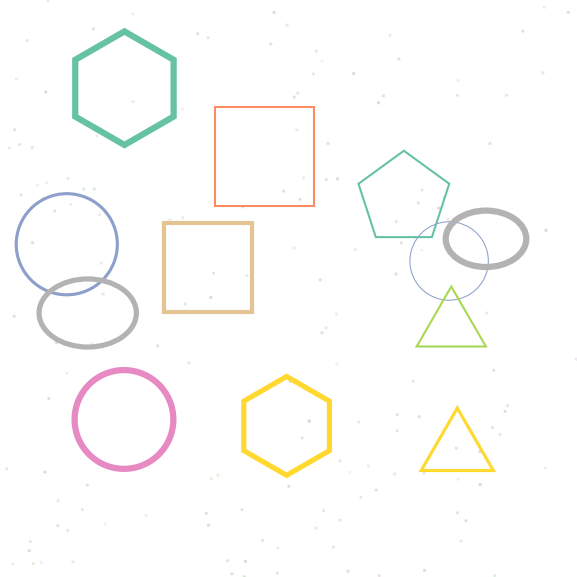[{"shape": "pentagon", "thickness": 1, "radius": 0.41, "center": [0.699, 0.655]}, {"shape": "hexagon", "thickness": 3, "radius": 0.49, "center": [0.215, 0.846]}, {"shape": "square", "thickness": 1, "radius": 0.43, "center": [0.458, 0.728]}, {"shape": "circle", "thickness": 0.5, "radius": 0.34, "center": [0.778, 0.547]}, {"shape": "circle", "thickness": 1.5, "radius": 0.44, "center": [0.116, 0.576]}, {"shape": "circle", "thickness": 3, "radius": 0.43, "center": [0.215, 0.273]}, {"shape": "triangle", "thickness": 1, "radius": 0.35, "center": [0.781, 0.434]}, {"shape": "hexagon", "thickness": 2.5, "radius": 0.43, "center": [0.496, 0.262]}, {"shape": "triangle", "thickness": 1.5, "radius": 0.36, "center": [0.792, 0.22]}, {"shape": "square", "thickness": 2, "radius": 0.38, "center": [0.361, 0.536]}, {"shape": "oval", "thickness": 2.5, "radius": 0.42, "center": [0.152, 0.457]}, {"shape": "oval", "thickness": 3, "radius": 0.35, "center": [0.842, 0.586]}]